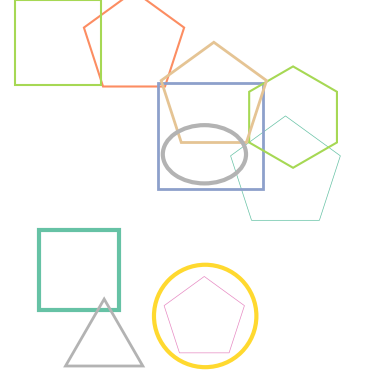[{"shape": "pentagon", "thickness": 0.5, "radius": 0.75, "center": [0.741, 0.549]}, {"shape": "square", "thickness": 3, "radius": 0.52, "center": [0.205, 0.299]}, {"shape": "pentagon", "thickness": 1.5, "radius": 0.68, "center": [0.348, 0.886]}, {"shape": "square", "thickness": 2, "radius": 0.69, "center": [0.547, 0.647]}, {"shape": "pentagon", "thickness": 0.5, "radius": 0.55, "center": [0.531, 0.172]}, {"shape": "square", "thickness": 1.5, "radius": 0.56, "center": [0.151, 0.89]}, {"shape": "hexagon", "thickness": 1.5, "radius": 0.66, "center": [0.761, 0.696]}, {"shape": "circle", "thickness": 3, "radius": 0.67, "center": [0.533, 0.179]}, {"shape": "pentagon", "thickness": 2, "radius": 0.72, "center": [0.555, 0.746]}, {"shape": "triangle", "thickness": 2, "radius": 0.58, "center": [0.271, 0.107]}, {"shape": "oval", "thickness": 3, "radius": 0.54, "center": [0.531, 0.599]}]